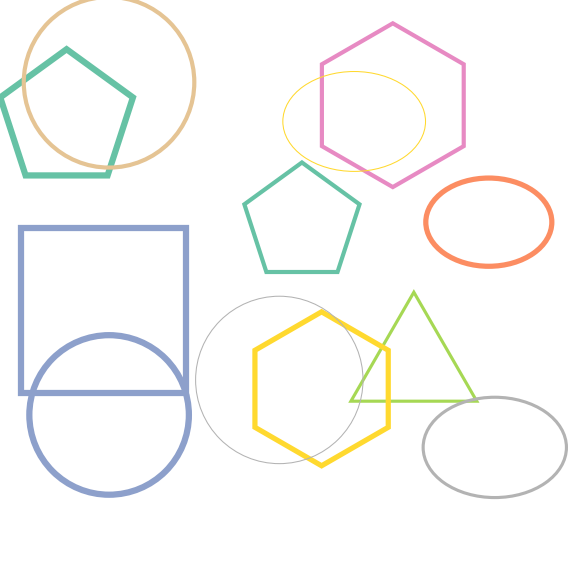[{"shape": "pentagon", "thickness": 3, "radius": 0.6, "center": [0.115, 0.793]}, {"shape": "pentagon", "thickness": 2, "radius": 0.52, "center": [0.523, 0.613]}, {"shape": "oval", "thickness": 2.5, "radius": 0.55, "center": [0.846, 0.614]}, {"shape": "square", "thickness": 3, "radius": 0.71, "center": [0.179, 0.462]}, {"shape": "circle", "thickness": 3, "radius": 0.69, "center": [0.189, 0.281]}, {"shape": "hexagon", "thickness": 2, "radius": 0.71, "center": [0.68, 0.817]}, {"shape": "triangle", "thickness": 1.5, "radius": 0.63, "center": [0.717, 0.367]}, {"shape": "oval", "thickness": 0.5, "radius": 0.62, "center": [0.613, 0.789]}, {"shape": "hexagon", "thickness": 2.5, "radius": 0.67, "center": [0.557, 0.326]}, {"shape": "circle", "thickness": 2, "radius": 0.74, "center": [0.189, 0.857]}, {"shape": "circle", "thickness": 0.5, "radius": 0.72, "center": [0.484, 0.341]}, {"shape": "oval", "thickness": 1.5, "radius": 0.62, "center": [0.857, 0.224]}]